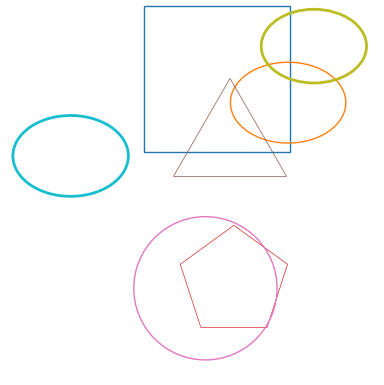[{"shape": "square", "thickness": 1, "radius": 0.95, "center": [0.563, 0.794]}, {"shape": "oval", "thickness": 1, "radius": 0.75, "center": [0.748, 0.733]}, {"shape": "pentagon", "thickness": 0.5, "radius": 0.73, "center": [0.608, 0.268]}, {"shape": "triangle", "thickness": 0.5, "radius": 0.85, "center": [0.598, 0.627]}, {"shape": "circle", "thickness": 1, "radius": 0.93, "center": [0.534, 0.251]}, {"shape": "oval", "thickness": 2, "radius": 0.68, "center": [0.815, 0.88]}, {"shape": "oval", "thickness": 2, "radius": 0.75, "center": [0.183, 0.595]}]